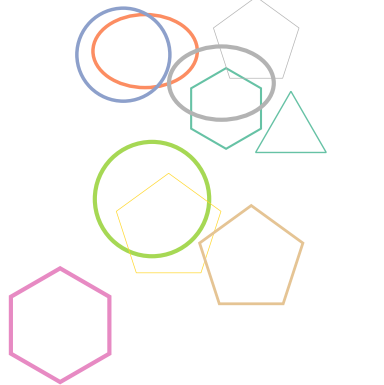[{"shape": "hexagon", "thickness": 1.5, "radius": 0.52, "center": [0.587, 0.718]}, {"shape": "triangle", "thickness": 1, "radius": 0.53, "center": [0.756, 0.657]}, {"shape": "oval", "thickness": 2.5, "radius": 0.68, "center": [0.377, 0.867]}, {"shape": "circle", "thickness": 2.5, "radius": 0.6, "center": [0.32, 0.858]}, {"shape": "hexagon", "thickness": 3, "radius": 0.74, "center": [0.156, 0.155]}, {"shape": "circle", "thickness": 3, "radius": 0.74, "center": [0.395, 0.483]}, {"shape": "pentagon", "thickness": 0.5, "radius": 0.71, "center": [0.438, 0.407]}, {"shape": "pentagon", "thickness": 2, "radius": 0.71, "center": [0.653, 0.325]}, {"shape": "pentagon", "thickness": 0.5, "radius": 0.58, "center": [0.666, 0.891]}, {"shape": "oval", "thickness": 3, "radius": 0.68, "center": [0.575, 0.784]}]